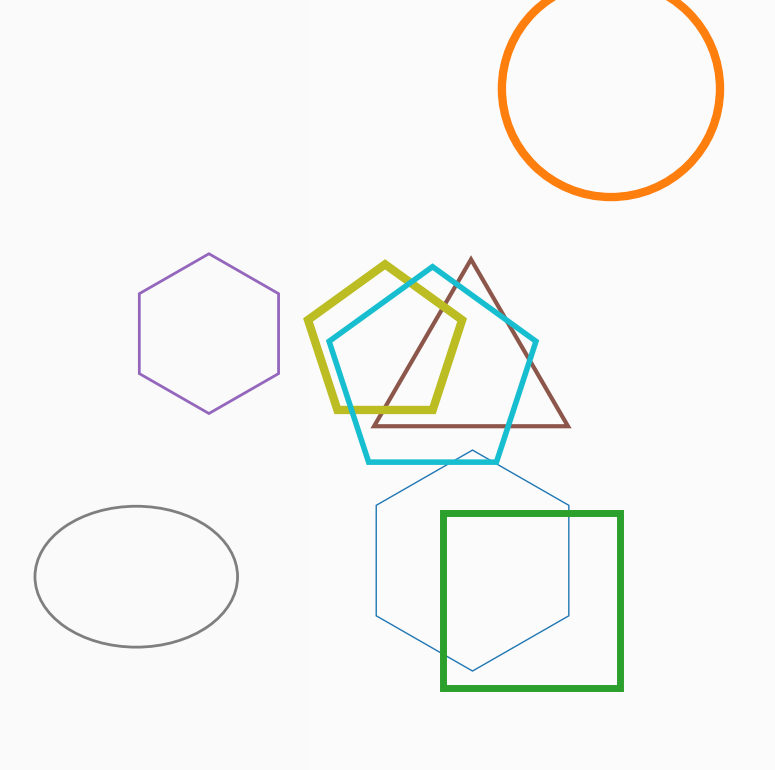[{"shape": "hexagon", "thickness": 0.5, "radius": 0.72, "center": [0.61, 0.272]}, {"shape": "circle", "thickness": 3, "radius": 0.7, "center": [0.788, 0.885]}, {"shape": "square", "thickness": 2.5, "radius": 0.57, "center": [0.686, 0.22]}, {"shape": "hexagon", "thickness": 1, "radius": 0.52, "center": [0.27, 0.567]}, {"shape": "triangle", "thickness": 1.5, "radius": 0.72, "center": [0.608, 0.519]}, {"shape": "oval", "thickness": 1, "radius": 0.65, "center": [0.176, 0.251]}, {"shape": "pentagon", "thickness": 3, "radius": 0.52, "center": [0.497, 0.552]}, {"shape": "pentagon", "thickness": 2, "radius": 0.7, "center": [0.558, 0.513]}]